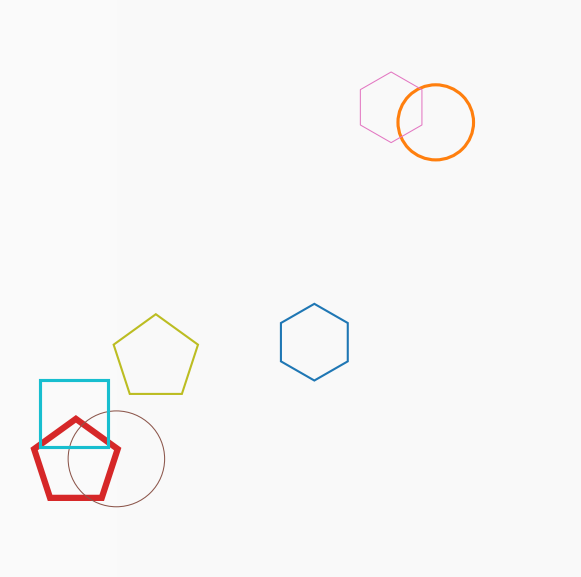[{"shape": "hexagon", "thickness": 1, "radius": 0.33, "center": [0.541, 0.407]}, {"shape": "circle", "thickness": 1.5, "radius": 0.33, "center": [0.75, 0.787]}, {"shape": "pentagon", "thickness": 3, "radius": 0.38, "center": [0.131, 0.198]}, {"shape": "circle", "thickness": 0.5, "radius": 0.42, "center": [0.2, 0.205]}, {"shape": "hexagon", "thickness": 0.5, "radius": 0.31, "center": [0.673, 0.813]}, {"shape": "pentagon", "thickness": 1, "radius": 0.38, "center": [0.268, 0.379]}, {"shape": "square", "thickness": 1.5, "radius": 0.29, "center": [0.128, 0.283]}]